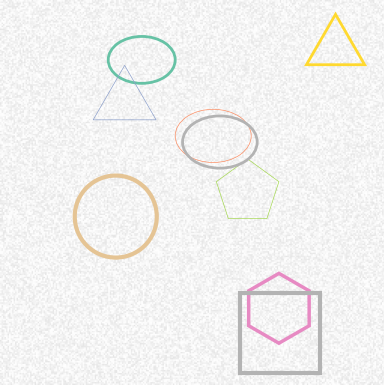[{"shape": "oval", "thickness": 2, "radius": 0.44, "center": [0.368, 0.844]}, {"shape": "oval", "thickness": 0.5, "radius": 0.49, "center": [0.554, 0.647]}, {"shape": "triangle", "thickness": 0.5, "radius": 0.47, "center": [0.324, 0.736]}, {"shape": "hexagon", "thickness": 2.5, "radius": 0.45, "center": [0.724, 0.199]}, {"shape": "pentagon", "thickness": 0.5, "radius": 0.43, "center": [0.643, 0.502]}, {"shape": "triangle", "thickness": 2, "radius": 0.44, "center": [0.872, 0.876]}, {"shape": "circle", "thickness": 3, "radius": 0.53, "center": [0.301, 0.437]}, {"shape": "oval", "thickness": 2, "radius": 0.48, "center": [0.571, 0.631]}, {"shape": "square", "thickness": 3, "radius": 0.52, "center": [0.728, 0.135]}]